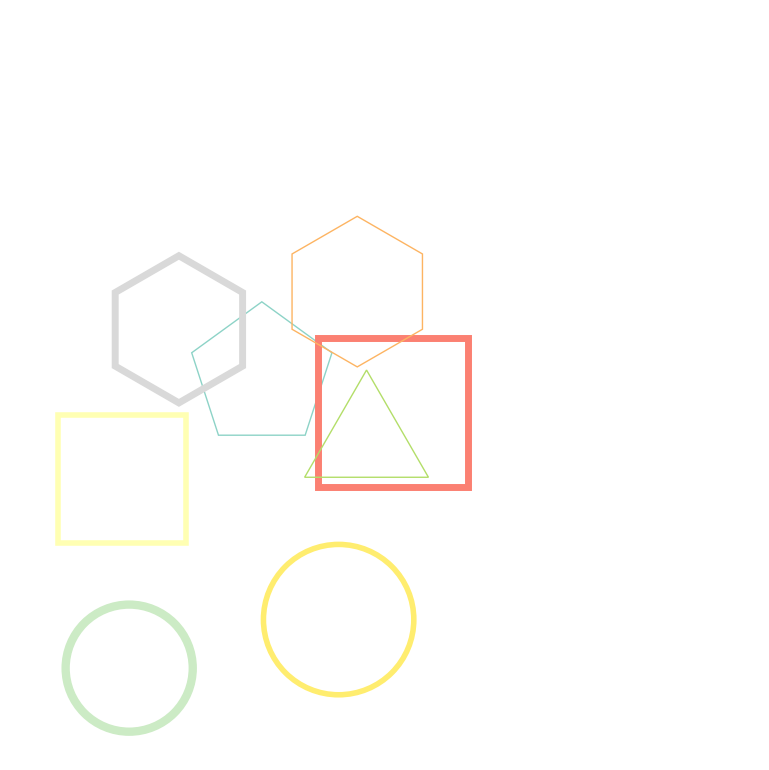[{"shape": "pentagon", "thickness": 0.5, "radius": 0.48, "center": [0.34, 0.512]}, {"shape": "square", "thickness": 2, "radius": 0.42, "center": [0.159, 0.378]}, {"shape": "square", "thickness": 2.5, "radius": 0.49, "center": [0.511, 0.464]}, {"shape": "hexagon", "thickness": 0.5, "radius": 0.49, "center": [0.464, 0.621]}, {"shape": "triangle", "thickness": 0.5, "radius": 0.46, "center": [0.476, 0.427]}, {"shape": "hexagon", "thickness": 2.5, "radius": 0.48, "center": [0.232, 0.572]}, {"shape": "circle", "thickness": 3, "radius": 0.41, "center": [0.168, 0.132]}, {"shape": "circle", "thickness": 2, "radius": 0.49, "center": [0.44, 0.195]}]